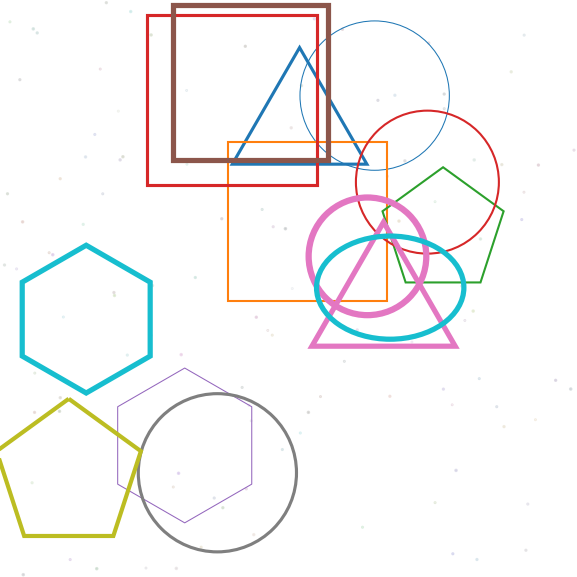[{"shape": "circle", "thickness": 0.5, "radius": 0.65, "center": [0.649, 0.834]}, {"shape": "triangle", "thickness": 1.5, "radius": 0.67, "center": [0.519, 0.782]}, {"shape": "square", "thickness": 1, "radius": 0.69, "center": [0.532, 0.615]}, {"shape": "pentagon", "thickness": 1, "radius": 0.55, "center": [0.767, 0.599]}, {"shape": "circle", "thickness": 1, "radius": 0.62, "center": [0.74, 0.684]}, {"shape": "square", "thickness": 1.5, "radius": 0.74, "center": [0.402, 0.827]}, {"shape": "hexagon", "thickness": 0.5, "radius": 0.67, "center": [0.32, 0.228]}, {"shape": "square", "thickness": 2.5, "radius": 0.67, "center": [0.434, 0.857]}, {"shape": "triangle", "thickness": 2.5, "radius": 0.72, "center": [0.664, 0.471]}, {"shape": "circle", "thickness": 3, "radius": 0.51, "center": [0.636, 0.555]}, {"shape": "circle", "thickness": 1.5, "radius": 0.68, "center": [0.376, 0.18]}, {"shape": "pentagon", "thickness": 2, "radius": 0.66, "center": [0.119, 0.177]}, {"shape": "oval", "thickness": 2.5, "radius": 0.64, "center": [0.676, 0.501]}, {"shape": "hexagon", "thickness": 2.5, "radius": 0.64, "center": [0.149, 0.447]}]